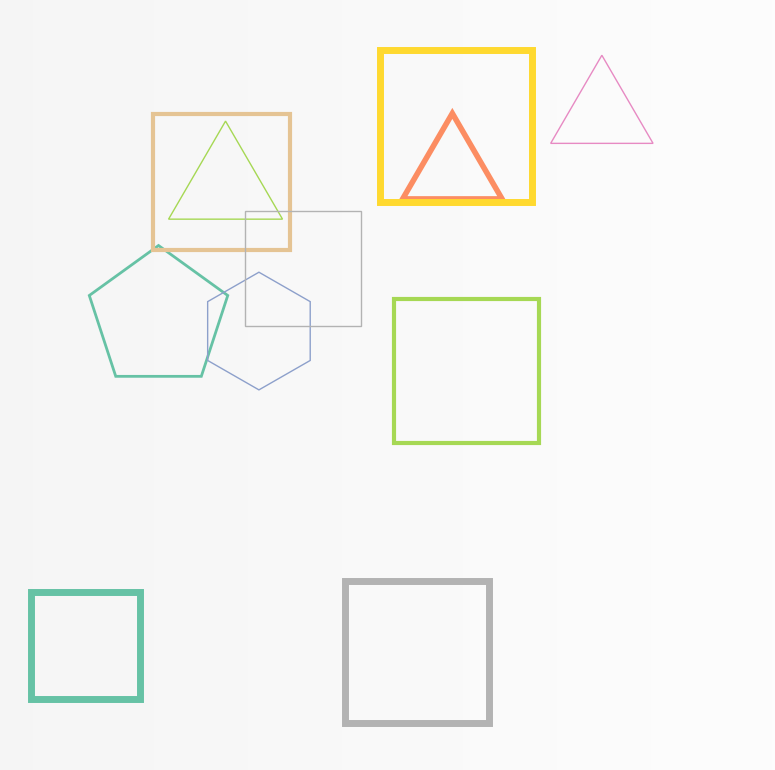[{"shape": "square", "thickness": 2.5, "radius": 0.35, "center": [0.11, 0.162]}, {"shape": "pentagon", "thickness": 1, "radius": 0.47, "center": [0.205, 0.587]}, {"shape": "triangle", "thickness": 2, "radius": 0.37, "center": [0.584, 0.779]}, {"shape": "hexagon", "thickness": 0.5, "radius": 0.38, "center": [0.334, 0.57]}, {"shape": "triangle", "thickness": 0.5, "radius": 0.38, "center": [0.777, 0.852]}, {"shape": "triangle", "thickness": 0.5, "radius": 0.42, "center": [0.291, 0.758]}, {"shape": "square", "thickness": 1.5, "radius": 0.47, "center": [0.602, 0.518]}, {"shape": "square", "thickness": 2.5, "radius": 0.49, "center": [0.588, 0.837]}, {"shape": "square", "thickness": 1.5, "radius": 0.44, "center": [0.285, 0.764]}, {"shape": "square", "thickness": 2.5, "radius": 0.46, "center": [0.538, 0.154]}, {"shape": "square", "thickness": 0.5, "radius": 0.38, "center": [0.391, 0.652]}]